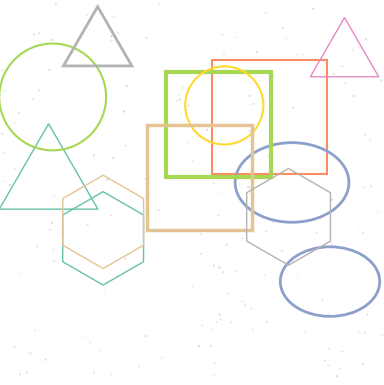[{"shape": "hexagon", "thickness": 1, "radius": 0.61, "center": [0.268, 0.381]}, {"shape": "triangle", "thickness": 1, "radius": 0.74, "center": [0.126, 0.531]}, {"shape": "square", "thickness": 1.5, "radius": 0.74, "center": [0.7, 0.695]}, {"shape": "oval", "thickness": 2, "radius": 0.65, "center": [0.857, 0.269]}, {"shape": "oval", "thickness": 2, "radius": 0.74, "center": [0.758, 0.526]}, {"shape": "triangle", "thickness": 1, "radius": 0.51, "center": [0.895, 0.852]}, {"shape": "circle", "thickness": 1.5, "radius": 0.69, "center": [0.137, 0.748]}, {"shape": "square", "thickness": 3, "radius": 0.68, "center": [0.568, 0.676]}, {"shape": "circle", "thickness": 1.5, "radius": 0.51, "center": [0.583, 0.726]}, {"shape": "square", "thickness": 2.5, "radius": 0.68, "center": [0.518, 0.539]}, {"shape": "hexagon", "thickness": 1, "radius": 0.61, "center": [0.268, 0.424]}, {"shape": "triangle", "thickness": 2, "radius": 0.51, "center": [0.254, 0.88]}, {"shape": "hexagon", "thickness": 1, "radius": 0.63, "center": [0.75, 0.437]}]